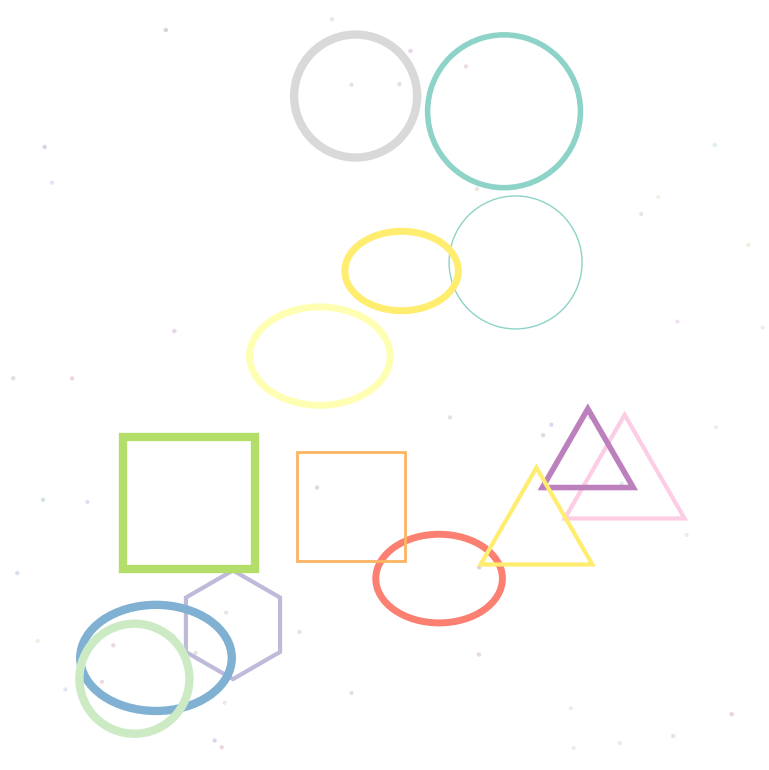[{"shape": "circle", "thickness": 0.5, "radius": 0.43, "center": [0.67, 0.659]}, {"shape": "circle", "thickness": 2, "radius": 0.5, "center": [0.655, 0.855]}, {"shape": "oval", "thickness": 2.5, "radius": 0.46, "center": [0.415, 0.538]}, {"shape": "hexagon", "thickness": 1.5, "radius": 0.35, "center": [0.303, 0.189]}, {"shape": "oval", "thickness": 2.5, "radius": 0.41, "center": [0.57, 0.249]}, {"shape": "oval", "thickness": 3, "radius": 0.49, "center": [0.203, 0.146]}, {"shape": "square", "thickness": 1, "radius": 0.35, "center": [0.456, 0.342]}, {"shape": "square", "thickness": 3, "radius": 0.43, "center": [0.246, 0.347]}, {"shape": "triangle", "thickness": 1.5, "radius": 0.45, "center": [0.811, 0.372]}, {"shape": "circle", "thickness": 3, "radius": 0.4, "center": [0.462, 0.875]}, {"shape": "triangle", "thickness": 2, "radius": 0.34, "center": [0.763, 0.401]}, {"shape": "circle", "thickness": 3, "radius": 0.36, "center": [0.175, 0.119]}, {"shape": "oval", "thickness": 2.5, "radius": 0.37, "center": [0.522, 0.648]}, {"shape": "triangle", "thickness": 1.5, "radius": 0.42, "center": [0.697, 0.309]}]